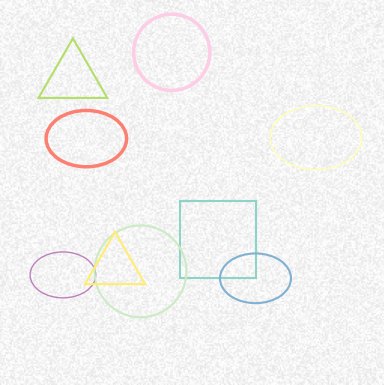[{"shape": "square", "thickness": 1.5, "radius": 0.5, "center": [0.566, 0.378]}, {"shape": "oval", "thickness": 1, "radius": 0.59, "center": [0.821, 0.642]}, {"shape": "oval", "thickness": 2.5, "radius": 0.52, "center": [0.224, 0.64]}, {"shape": "oval", "thickness": 1.5, "radius": 0.46, "center": [0.664, 0.277]}, {"shape": "triangle", "thickness": 1.5, "radius": 0.52, "center": [0.189, 0.797]}, {"shape": "circle", "thickness": 2.5, "radius": 0.5, "center": [0.446, 0.864]}, {"shape": "oval", "thickness": 1, "radius": 0.43, "center": [0.163, 0.286]}, {"shape": "circle", "thickness": 1.5, "radius": 0.6, "center": [0.365, 0.295]}, {"shape": "triangle", "thickness": 1.5, "radius": 0.45, "center": [0.299, 0.307]}]